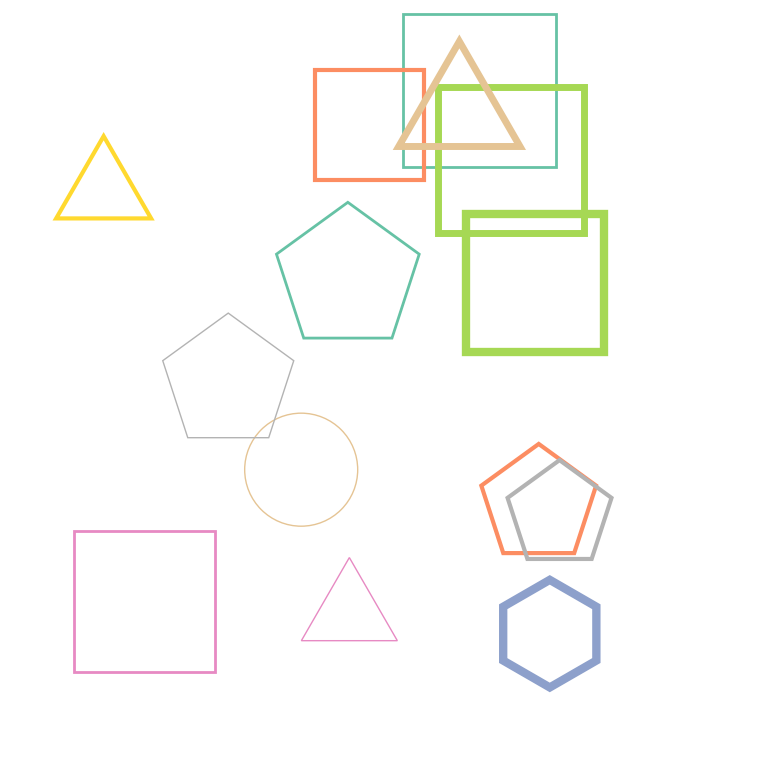[{"shape": "pentagon", "thickness": 1, "radius": 0.49, "center": [0.452, 0.64]}, {"shape": "square", "thickness": 1, "radius": 0.5, "center": [0.623, 0.882]}, {"shape": "square", "thickness": 1.5, "radius": 0.35, "center": [0.48, 0.838]}, {"shape": "pentagon", "thickness": 1.5, "radius": 0.39, "center": [0.7, 0.345]}, {"shape": "hexagon", "thickness": 3, "radius": 0.35, "center": [0.714, 0.177]}, {"shape": "square", "thickness": 1, "radius": 0.46, "center": [0.187, 0.219]}, {"shape": "triangle", "thickness": 0.5, "radius": 0.36, "center": [0.454, 0.204]}, {"shape": "square", "thickness": 3, "radius": 0.45, "center": [0.695, 0.632]}, {"shape": "square", "thickness": 2.5, "radius": 0.47, "center": [0.663, 0.792]}, {"shape": "triangle", "thickness": 1.5, "radius": 0.36, "center": [0.135, 0.752]}, {"shape": "circle", "thickness": 0.5, "radius": 0.37, "center": [0.391, 0.39]}, {"shape": "triangle", "thickness": 2.5, "radius": 0.45, "center": [0.597, 0.855]}, {"shape": "pentagon", "thickness": 0.5, "radius": 0.45, "center": [0.296, 0.504]}, {"shape": "pentagon", "thickness": 1.5, "radius": 0.35, "center": [0.727, 0.331]}]